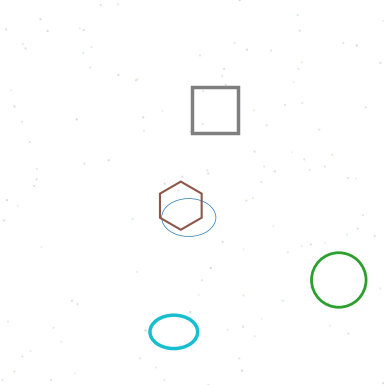[{"shape": "oval", "thickness": 0.5, "radius": 0.35, "center": [0.49, 0.435]}, {"shape": "circle", "thickness": 2, "radius": 0.35, "center": [0.88, 0.273]}, {"shape": "hexagon", "thickness": 1.5, "radius": 0.31, "center": [0.47, 0.466]}, {"shape": "square", "thickness": 2.5, "radius": 0.3, "center": [0.558, 0.714]}, {"shape": "oval", "thickness": 2.5, "radius": 0.31, "center": [0.451, 0.138]}]